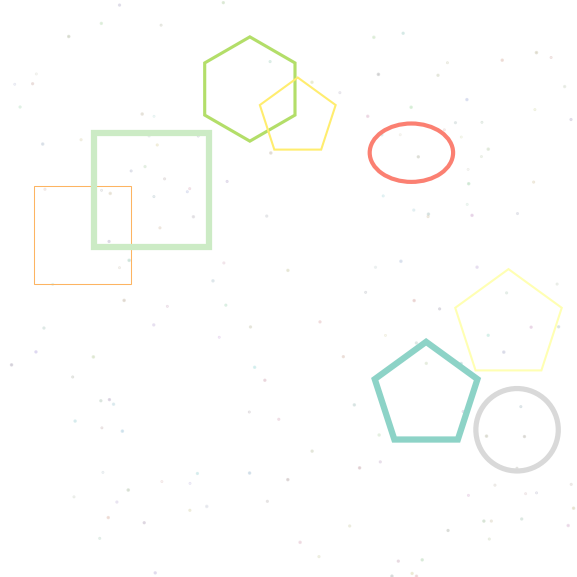[{"shape": "pentagon", "thickness": 3, "radius": 0.47, "center": [0.738, 0.314]}, {"shape": "pentagon", "thickness": 1, "radius": 0.48, "center": [0.88, 0.436]}, {"shape": "oval", "thickness": 2, "radius": 0.36, "center": [0.712, 0.735]}, {"shape": "square", "thickness": 0.5, "radius": 0.42, "center": [0.143, 0.592]}, {"shape": "hexagon", "thickness": 1.5, "radius": 0.45, "center": [0.433, 0.845]}, {"shape": "circle", "thickness": 2.5, "radius": 0.36, "center": [0.895, 0.255]}, {"shape": "square", "thickness": 3, "radius": 0.49, "center": [0.262, 0.67]}, {"shape": "pentagon", "thickness": 1, "radius": 0.35, "center": [0.516, 0.796]}]